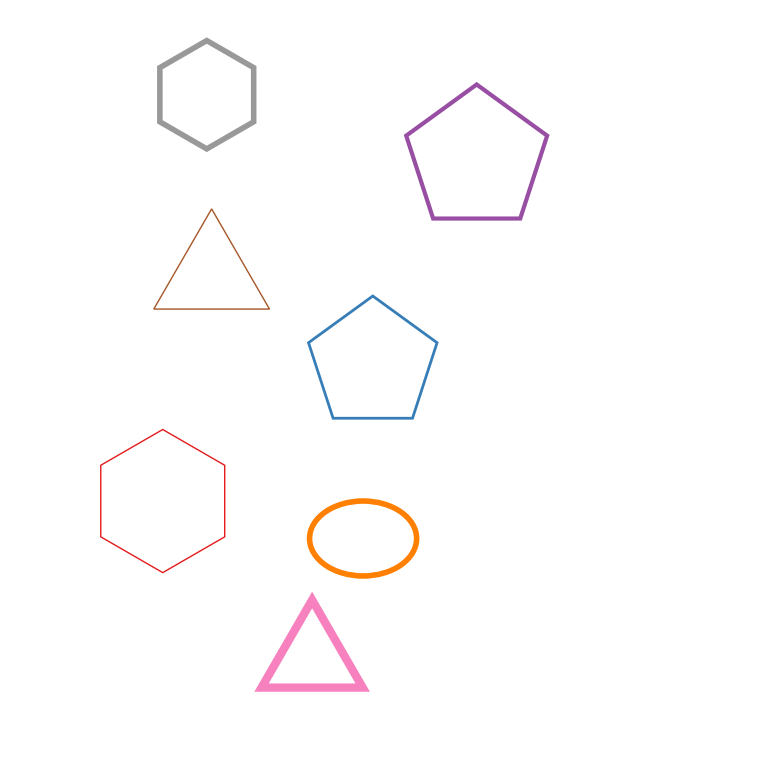[{"shape": "hexagon", "thickness": 0.5, "radius": 0.46, "center": [0.211, 0.349]}, {"shape": "pentagon", "thickness": 1, "radius": 0.44, "center": [0.484, 0.528]}, {"shape": "pentagon", "thickness": 1.5, "radius": 0.48, "center": [0.619, 0.794]}, {"shape": "oval", "thickness": 2, "radius": 0.35, "center": [0.472, 0.301]}, {"shape": "triangle", "thickness": 0.5, "radius": 0.43, "center": [0.275, 0.642]}, {"shape": "triangle", "thickness": 3, "radius": 0.38, "center": [0.405, 0.145]}, {"shape": "hexagon", "thickness": 2, "radius": 0.35, "center": [0.269, 0.877]}]